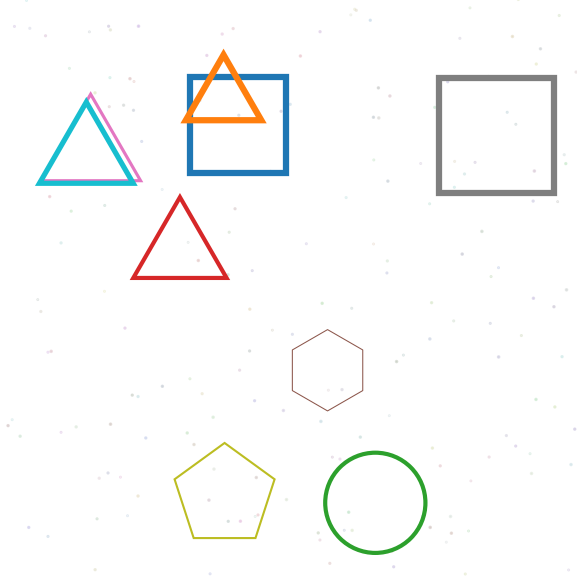[{"shape": "square", "thickness": 3, "radius": 0.41, "center": [0.412, 0.783]}, {"shape": "triangle", "thickness": 3, "radius": 0.38, "center": [0.387, 0.829]}, {"shape": "circle", "thickness": 2, "radius": 0.43, "center": [0.65, 0.128]}, {"shape": "triangle", "thickness": 2, "radius": 0.47, "center": [0.312, 0.564]}, {"shape": "hexagon", "thickness": 0.5, "radius": 0.35, "center": [0.567, 0.358]}, {"shape": "triangle", "thickness": 1.5, "radius": 0.5, "center": [0.157, 0.736]}, {"shape": "square", "thickness": 3, "radius": 0.5, "center": [0.86, 0.764]}, {"shape": "pentagon", "thickness": 1, "radius": 0.46, "center": [0.389, 0.141]}, {"shape": "triangle", "thickness": 2.5, "radius": 0.47, "center": [0.149, 0.729]}]